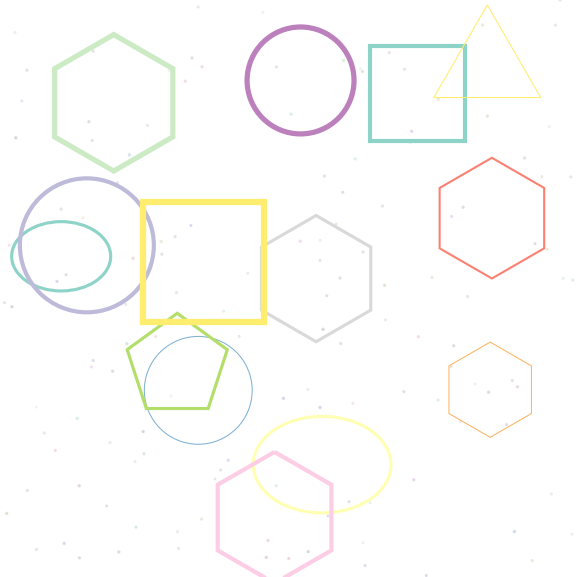[{"shape": "square", "thickness": 2, "radius": 0.41, "center": [0.723, 0.837]}, {"shape": "oval", "thickness": 1.5, "radius": 0.43, "center": [0.106, 0.555]}, {"shape": "oval", "thickness": 1.5, "radius": 0.6, "center": [0.558, 0.195]}, {"shape": "circle", "thickness": 2, "radius": 0.58, "center": [0.15, 0.574]}, {"shape": "hexagon", "thickness": 1, "radius": 0.52, "center": [0.852, 0.621]}, {"shape": "circle", "thickness": 0.5, "radius": 0.47, "center": [0.343, 0.323]}, {"shape": "hexagon", "thickness": 0.5, "radius": 0.41, "center": [0.849, 0.324]}, {"shape": "pentagon", "thickness": 1.5, "radius": 0.46, "center": [0.307, 0.365]}, {"shape": "hexagon", "thickness": 2, "radius": 0.57, "center": [0.475, 0.103]}, {"shape": "hexagon", "thickness": 1.5, "radius": 0.55, "center": [0.547, 0.517]}, {"shape": "circle", "thickness": 2.5, "radius": 0.46, "center": [0.52, 0.86]}, {"shape": "hexagon", "thickness": 2.5, "radius": 0.59, "center": [0.197, 0.821]}, {"shape": "square", "thickness": 3, "radius": 0.52, "center": [0.352, 0.546]}, {"shape": "triangle", "thickness": 0.5, "radius": 0.53, "center": [0.844, 0.884]}]